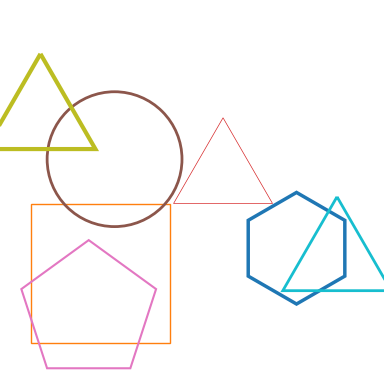[{"shape": "hexagon", "thickness": 2.5, "radius": 0.72, "center": [0.77, 0.355]}, {"shape": "square", "thickness": 1, "radius": 0.9, "center": [0.26, 0.29]}, {"shape": "triangle", "thickness": 0.5, "radius": 0.74, "center": [0.579, 0.546]}, {"shape": "circle", "thickness": 2, "radius": 0.88, "center": [0.298, 0.587]}, {"shape": "pentagon", "thickness": 1.5, "radius": 0.92, "center": [0.23, 0.192]}, {"shape": "triangle", "thickness": 3, "radius": 0.82, "center": [0.105, 0.695]}, {"shape": "triangle", "thickness": 2, "radius": 0.81, "center": [0.875, 0.326]}]